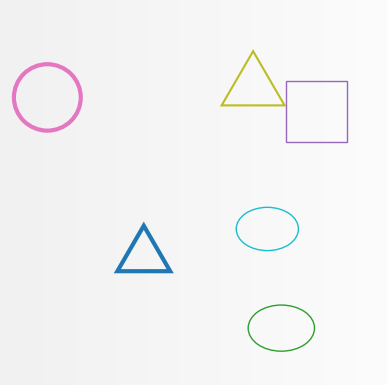[{"shape": "triangle", "thickness": 3, "radius": 0.39, "center": [0.371, 0.335]}, {"shape": "oval", "thickness": 1, "radius": 0.43, "center": [0.726, 0.148]}, {"shape": "square", "thickness": 1, "radius": 0.39, "center": [0.816, 0.71]}, {"shape": "circle", "thickness": 3, "radius": 0.43, "center": [0.122, 0.747]}, {"shape": "triangle", "thickness": 1.5, "radius": 0.47, "center": [0.653, 0.773]}, {"shape": "oval", "thickness": 1, "radius": 0.4, "center": [0.69, 0.405]}]